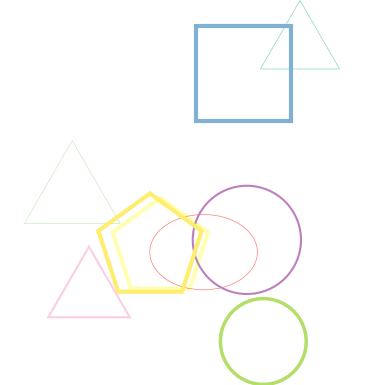[{"shape": "triangle", "thickness": 0.5, "radius": 0.59, "center": [0.779, 0.88]}, {"shape": "pentagon", "thickness": 3, "radius": 0.65, "center": [0.417, 0.356]}, {"shape": "oval", "thickness": 0.5, "radius": 0.7, "center": [0.529, 0.345]}, {"shape": "square", "thickness": 3, "radius": 0.62, "center": [0.633, 0.81]}, {"shape": "circle", "thickness": 2.5, "radius": 0.56, "center": [0.684, 0.113]}, {"shape": "triangle", "thickness": 1.5, "radius": 0.61, "center": [0.231, 0.237]}, {"shape": "circle", "thickness": 1.5, "radius": 0.7, "center": [0.641, 0.377]}, {"shape": "triangle", "thickness": 0.5, "radius": 0.72, "center": [0.188, 0.491]}, {"shape": "pentagon", "thickness": 3, "radius": 0.71, "center": [0.39, 0.357]}]